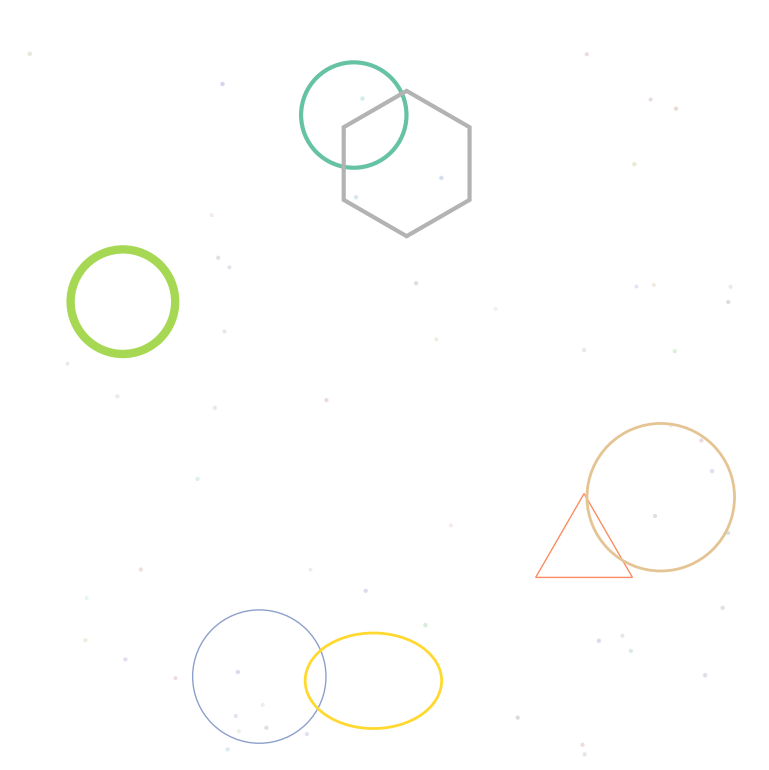[{"shape": "circle", "thickness": 1.5, "radius": 0.34, "center": [0.459, 0.851]}, {"shape": "triangle", "thickness": 0.5, "radius": 0.36, "center": [0.759, 0.286]}, {"shape": "circle", "thickness": 0.5, "radius": 0.43, "center": [0.337, 0.121]}, {"shape": "circle", "thickness": 3, "radius": 0.34, "center": [0.16, 0.608]}, {"shape": "oval", "thickness": 1, "radius": 0.44, "center": [0.485, 0.116]}, {"shape": "circle", "thickness": 1, "radius": 0.48, "center": [0.858, 0.354]}, {"shape": "hexagon", "thickness": 1.5, "radius": 0.47, "center": [0.528, 0.788]}]